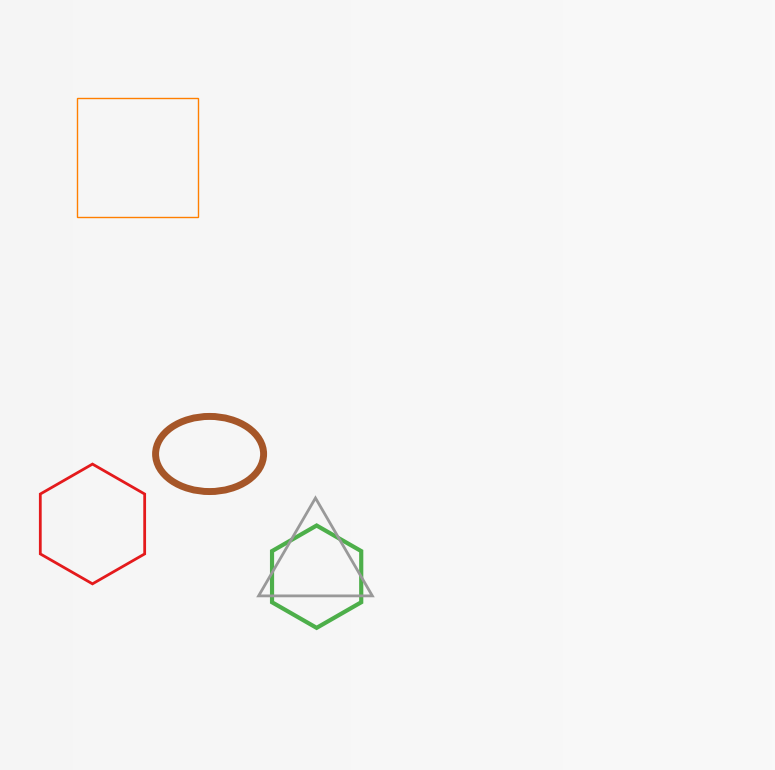[{"shape": "hexagon", "thickness": 1, "radius": 0.39, "center": [0.119, 0.32]}, {"shape": "hexagon", "thickness": 1.5, "radius": 0.33, "center": [0.409, 0.251]}, {"shape": "square", "thickness": 0.5, "radius": 0.39, "center": [0.178, 0.795]}, {"shape": "oval", "thickness": 2.5, "radius": 0.35, "center": [0.27, 0.41]}, {"shape": "triangle", "thickness": 1, "radius": 0.42, "center": [0.407, 0.268]}]